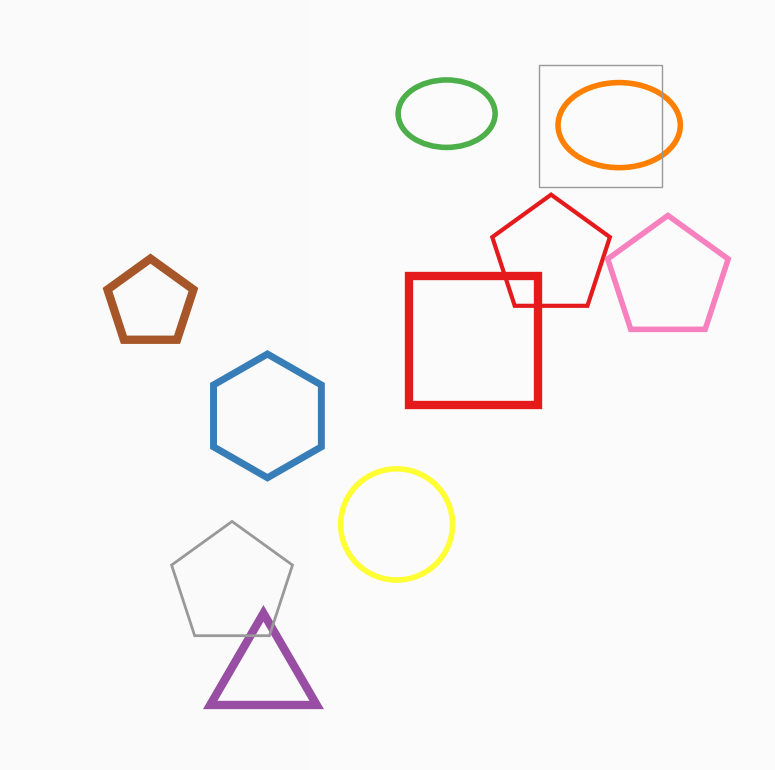[{"shape": "square", "thickness": 3, "radius": 0.42, "center": [0.611, 0.558]}, {"shape": "pentagon", "thickness": 1.5, "radius": 0.4, "center": [0.711, 0.667]}, {"shape": "hexagon", "thickness": 2.5, "radius": 0.4, "center": [0.345, 0.46]}, {"shape": "oval", "thickness": 2, "radius": 0.31, "center": [0.576, 0.852]}, {"shape": "triangle", "thickness": 3, "radius": 0.4, "center": [0.34, 0.124]}, {"shape": "oval", "thickness": 2, "radius": 0.39, "center": [0.799, 0.838]}, {"shape": "circle", "thickness": 2, "radius": 0.36, "center": [0.512, 0.319]}, {"shape": "pentagon", "thickness": 3, "radius": 0.29, "center": [0.194, 0.606]}, {"shape": "pentagon", "thickness": 2, "radius": 0.41, "center": [0.862, 0.638]}, {"shape": "square", "thickness": 0.5, "radius": 0.4, "center": [0.775, 0.836]}, {"shape": "pentagon", "thickness": 1, "radius": 0.41, "center": [0.299, 0.241]}]